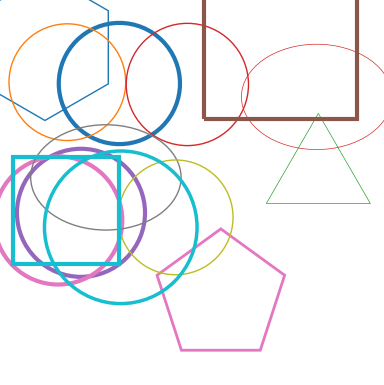[{"shape": "hexagon", "thickness": 1, "radius": 0.95, "center": [0.117, 0.877]}, {"shape": "circle", "thickness": 3, "radius": 0.79, "center": [0.31, 0.783]}, {"shape": "circle", "thickness": 1, "radius": 0.76, "center": [0.175, 0.787]}, {"shape": "triangle", "thickness": 0.5, "radius": 0.78, "center": [0.827, 0.549]}, {"shape": "oval", "thickness": 0.5, "radius": 0.98, "center": [0.822, 0.748]}, {"shape": "circle", "thickness": 1, "radius": 0.79, "center": [0.487, 0.781]}, {"shape": "circle", "thickness": 3, "radius": 0.83, "center": [0.21, 0.447]}, {"shape": "square", "thickness": 3, "radius": 0.99, "center": [0.728, 0.891]}, {"shape": "circle", "thickness": 3, "radius": 0.83, "center": [0.151, 0.427]}, {"shape": "pentagon", "thickness": 2, "radius": 0.87, "center": [0.574, 0.231]}, {"shape": "oval", "thickness": 1, "radius": 0.98, "center": [0.275, 0.539]}, {"shape": "circle", "thickness": 1, "radius": 0.75, "center": [0.456, 0.435]}, {"shape": "square", "thickness": 3, "radius": 0.69, "center": [0.171, 0.453]}, {"shape": "circle", "thickness": 2.5, "radius": 0.99, "center": [0.314, 0.41]}]